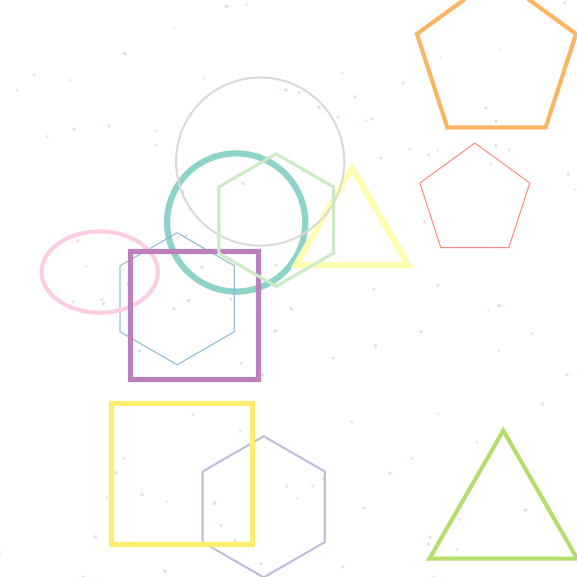[{"shape": "circle", "thickness": 3, "radius": 0.6, "center": [0.409, 0.614]}, {"shape": "triangle", "thickness": 3, "radius": 0.56, "center": [0.61, 0.596]}, {"shape": "hexagon", "thickness": 1, "radius": 0.61, "center": [0.457, 0.122]}, {"shape": "pentagon", "thickness": 0.5, "radius": 0.5, "center": [0.822, 0.651]}, {"shape": "hexagon", "thickness": 0.5, "radius": 0.57, "center": [0.307, 0.482]}, {"shape": "pentagon", "thickness": 2, "radius": 0.72, "center": [0.86, 0.896]}, {"shape": "triangle", "thickness": 2, "radius": 0.74, "center": [0.872, 0.106]}, {"shape": "oval", "thickness": 2, "radius": 0.5, "center": [0.173, 0.528]}, {"shape": "circle", "thickness": 1, "radius": 0.73, "center": [0.451, 0.719]}, {"shape": "square", "thickness": 2.5, "radius": 0.56, "center": [0.336, 0.454]}, {"shape": "hexagon", "thickness": 1.5, "radius": 0.57, "center": [0.478, 0.618]}, {"shape": "square", "thickness": 2.5, "radius": 0.61, "center": [0.314, 0.179]}]